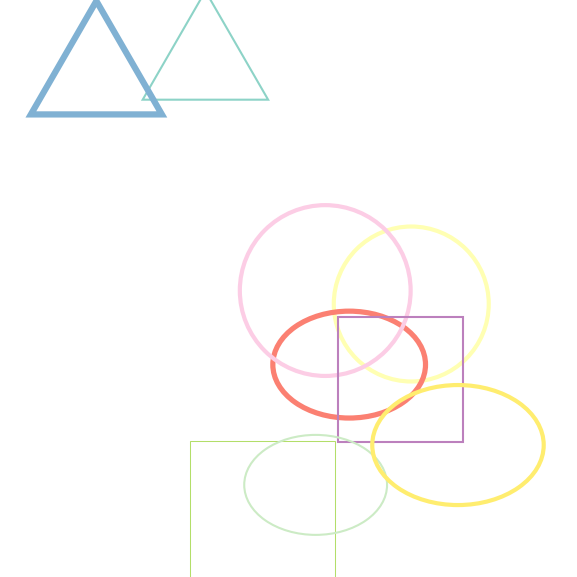[{"shape": "triangle", "thickness": 1, "radius": 0.63, "center": [0.356, 0.889]}, {"shape": "circle", "thickness": 2, "radius": 0.67, "center": [0.712, 0.473]}, {"shape": "oval", "thickness": 2.5, "radius": 0.66, "center": [0.605, 0.368]}, {"shape": "triangle", "thickness": 3, "radius": 0.65, "center": [0.167, 0.866]}, {"shape": "square", "thickness": 0.5, "radius": 0.63, "center": [0.455, 0.111]}, {"shape": "circle", "thickness": 2, "radius": 0.74, "center": [0.563, 0.496]}, {"shape": "square", "thickness": 1, "radius": 0.54, "center": [0.693, 0.342]}, {"shape": "oval", "thickness": 1, "radius": 0.62, "center": [0.547, 0.159]}, {"shape": "oval", "thickness": 2, "radius": 0.74, "center": [0.793, 0.228]}]